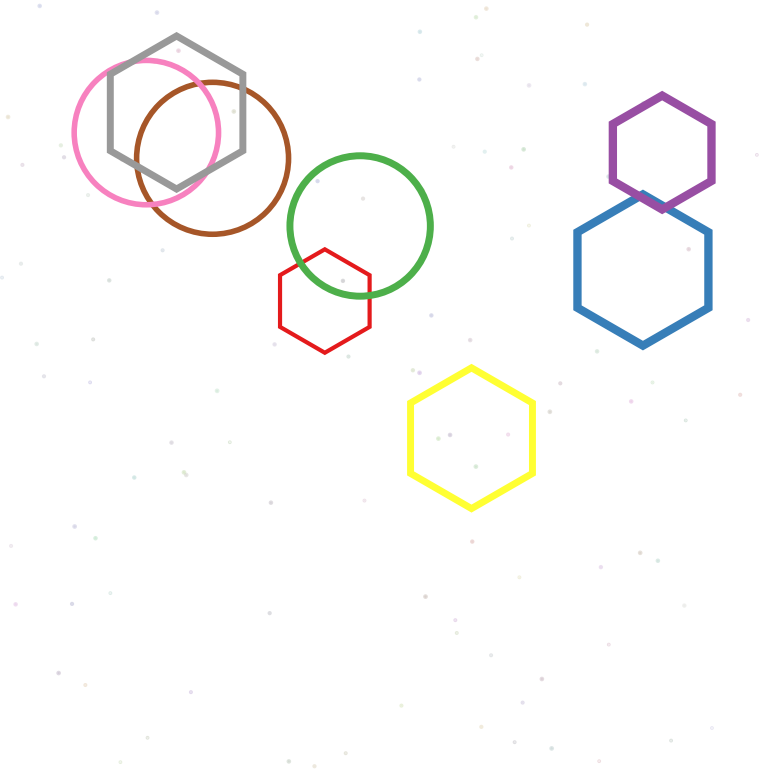[{"shape": "hexagon", "thickness": 1.5, "radius": 0.34, "center": [0.422, 0.609]}, {"shape": "hexagon", "thickness": 3, "radius": 0.49, "center": [0.835, 0.649]}, {"shape": "circle", "thickness": 2.5, "radius": 0.46, "center": [0.468, 0.707]}, {"shape": "hexagon", "thickness": 3, "radius": 0.37, "center": [0.86, 0.802]}, {"shape": "hexagon", "thickness": 2.5, "radius": 0.46, "center": [0.612, 0.431]}, {"shape": "circle", "thickness": 2, "radius": 0.49, "center": [0.276, 0.794]}, {"shape": "circle", "thickness": 2, "radius": 0.47, "center": [0.19, 0.828]}, {"shape": "hexagon", "thickness": 2.5, "radius": 0.5, "center": [0.229, 0.854]}]